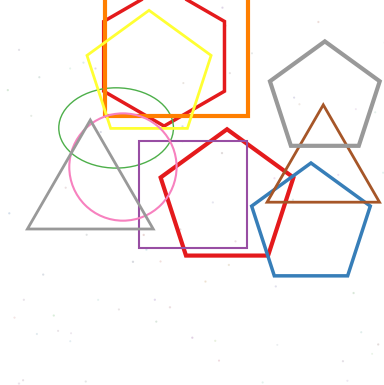[{"shape": "hexagon", "thickness": 2.5, "radius": 0.91, "center": [0.426, 0.854]}, {"shape": "pentagon", "thickness": 3, "radius": 0.91, "center": [0.59, 0.483]}, {"shape": "pentagon", "thickness": 2.5, "radius": 0.81, "center": [0.808, 0.415]}, {"shape": "oval", "thickness": 1, "radius": 0.74, "center": [0.302, 0.668]}, {"shape": "square", "thickness": 1.5, "radius": 0.7, "center": [0.501, 0.495]}, {"shape": "square", "thickness": 3, "radius": 0.93, "center": [0.458, 0.883]}, {"shape": "pentagon", "thickness": 2, "radius": 0.85, "center": [0.387, 0.804]}, {"shape": "triangle", "thickness": 2, "radius": 0.84, "center": [0.84, 0.559]}, {"shape": "circle", "thickness": 1.5, "radius": 0.7, "center": [0.319, 0.566]}, {"shape": "triangle", "thickness": 2, "radius": 0.94, "center": [0.235, 0.5]}, {"shape": "pentagon", "thickness": 3, "radius": 0.75, "center": [0.844, 0.743]}]